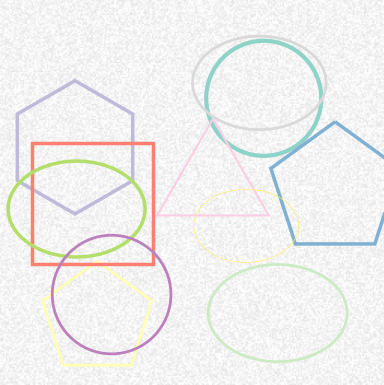[{"shape": "circle", "thickness": 3, "radius": 0.75, "center": [0.685, 0.745]}, {"shape": "pentagon", "thickness": 2, "radius": 0.75, "center": [0.253, 0.172]}, {"shape": "hexagon", "thickness": 2.5, "radius": 0.87, "center": [0.195, 0.617]}, {"shape": "square", "thickness": 2.5, "radius": 0.79, "center": [0.24, 0.471]}, {"shape": "pentagon", "thickness": 2.5, "radius": 0.88, "center": [0.87, 0.508]}, {"shape": "oval", "thickness": 2.5, "radius": 0.89, "center": [0.199, 0.457]}, {"shape": "triangle", "thickness": 1.5, "radius": 0.84, "center": [0.553, 0.524]}, {"shape": "oval", "thickness": 2, "radius": 0.87, "center": [0.674, 0.785]}, {"shape": "circle", "thickness": 2, "radius": 0.77, "center": [0.29, 0.235]}, {"shape": "oval", "thickness": 2, "radius": 0.9, "center": [0.721, 0.187]}, {"shape": "oval", "thickness": 0.5, "radius": 0.68, "center": [0.639, 0.414]}]